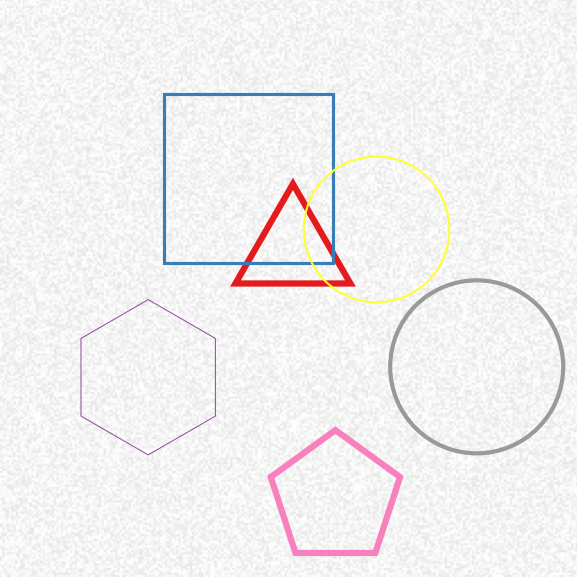[{"shape": "triangle", "thickness": 3, "radius": 0.57, "center": [0.507, 0.566]}, {"shape": "square", "thickness": 1.5, "radius": 0.73, "center": [0.431, 0.69]}, {"shape": "hexagon", "thickness": 0.5, "radius": 0.67, "center": [0.257, 0.346]}, {"shape": "circle", "thickness": 1, "radius": 0.63, "center": [0.652, 0.602]}, {"shape": "pentagon", "thickness": 3, "radius": 0.59, "center": [0.581, 0.137]}, {"shape": "circle", "thickness": 2, "radius": 0.75, "center": [0.825, 0.364]}]